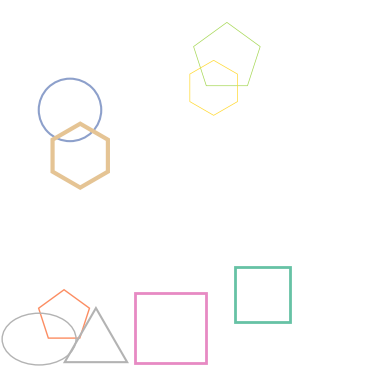[{"shape": "square", "thickness": 2, "radius": 0.36, "center": [0.681, 0.235]}, {"shape": "pentagon", "thickness": 1, "radius": 0.35, "center": [0.166, 0.178]}, {"shape": "circle", "thickness": 1.5, "radius": 0.41, "center": [0.182, 0.714]}, {"shape": "square", "thickness": 2, "radius": 0.46, "center": [0.442, 0.148]}, {"shape": "pentagon", "thickness": 0.5, "radius": 0.45, "center": [0.589, 0.851]}, {"shape": "hexagon", "thickness": 0.5, "radius": 0.36, "center": [0.555, 0.772]}, {"shape": "hexagon", "thickness": 3, "radius": 0.41, "center": [0.208, 0.596]}, {"shape": "triangle", "thickness": 1.5, "radius": 0.47, "center": [0.249, 0.106]}, {"shape": "oval", "thickness": 1, "radius": 0.48, "center": [0.102, 0.119]}]